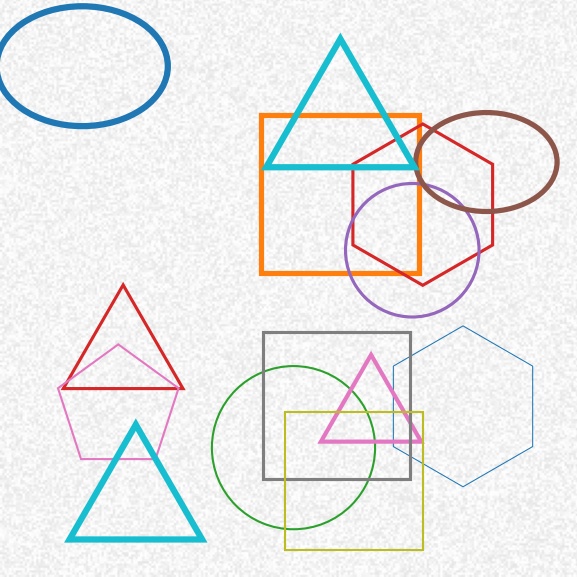[{"shape": "hexagon", "thickness": 0.5, "radius": 0.7, "center": [0.802, 0.296]}, {"shape": "oval", "thickness": 3, "radius": 0.74, "center": [0.142, 0.885]}, {"shape": "square", "thickness": 2.5, "radius": 0.68, "center": [0.588, 0.663]}, {"shape": "circle", "thickness": 1, "radius": 0.71, "center": [0.508, 0.224]}, {"shape": "hexagon", "thickness": 1.5, "radius": 0.7, "center": [0.732, 0.645]}, {"shape": "triangle", "thickness": 1.5, "radius": 0.6, "center": [0.213, 0.386]}, {"shape": "circle", "thickness": 1.5, "radius": 0.58, "center": [0.714, 0.566]}, {"shape": "oval", "thickness": 2.5, "radius": 0.61, "center": [0.842, 0.719]}, {"shape": "pentagon", "thickness": 1, "radius": 0.55, "center": [0.205, 0.293]}, {"shape": "triangle", "thickness": 2, "radius": 0.5, "center": [0.643, 0.285]}, {"shape": "square", "thickness": 1.5, "radius": 0.64, "center": [0.582, 0.297]}, {"shape": "square", "thickness": 1, "radius": 0.6, "center": [0.613, 0.166]}, {"shape": "triangle", "thickness": 3, "radius": 0.74, "center": [0.589, 0.784]}, {"shape": "triangle", "thickness": 3, "radius": 0.66, "center": [0.235, 0.131]}]